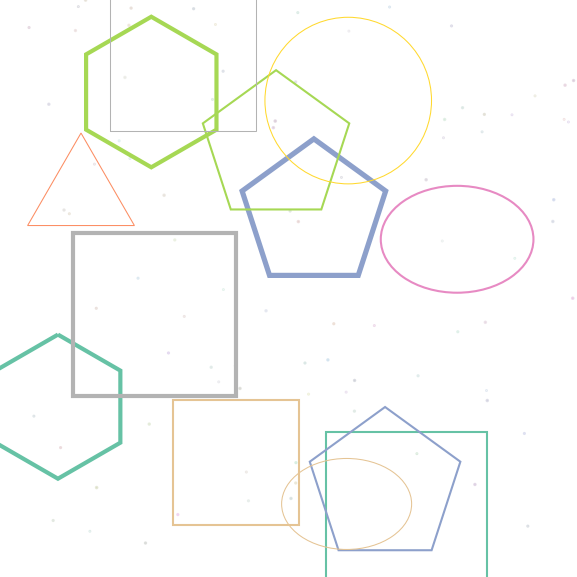[{"shape": "square", "thickness": 1, "radius": 0.69, "center": [0.704, 0.113]}, {"shape": "hexagon", "thickness": 2, "radius": 0.62, "center": [0.1, 0.295]}, {"shape": "triangle", "thickness": 0.5, "radius": 0.53, "center": [0.14, 0.662]}, {"shape": "pentagon", "thickness": 2.5, "radius": 0.65, "center": [0.544, 0.628]}, {"shape": "pentagon", "thickness": 1, "radius": 0.69, "center": [0.667, 0.157]}, {"shape": "oval", "thickness": 1, "radius": 0.66, "center": [0.792, 0.585]}, {"shape": "hexagon", "thickness": 2, "radius": 0.65, "center": [0.262, 0.84]}, {"shape": "pentagon", "thickness": 1, "radius": 0.67, "center": [0.478, 0.744]}, {"shape": "circle", "thickness": 0.5, "radius": 0.72, "center": [0.603, 0.825]}, {"shape": "oval", "thickness": 0.5, "radius": 0.56, "center": [0.6, 0.126]}, {"shape": "square", "thickness": 1, "radius": 0.54, "center": [0.409, 0.199]}, {"shape": "square", "thickness": 2, "radius": 0.71, "center": [0.268, 0.454]}, {"shape": "square", "thickness": 0.5, "radius": 0.63, "center": [0.316, 0.899]}]